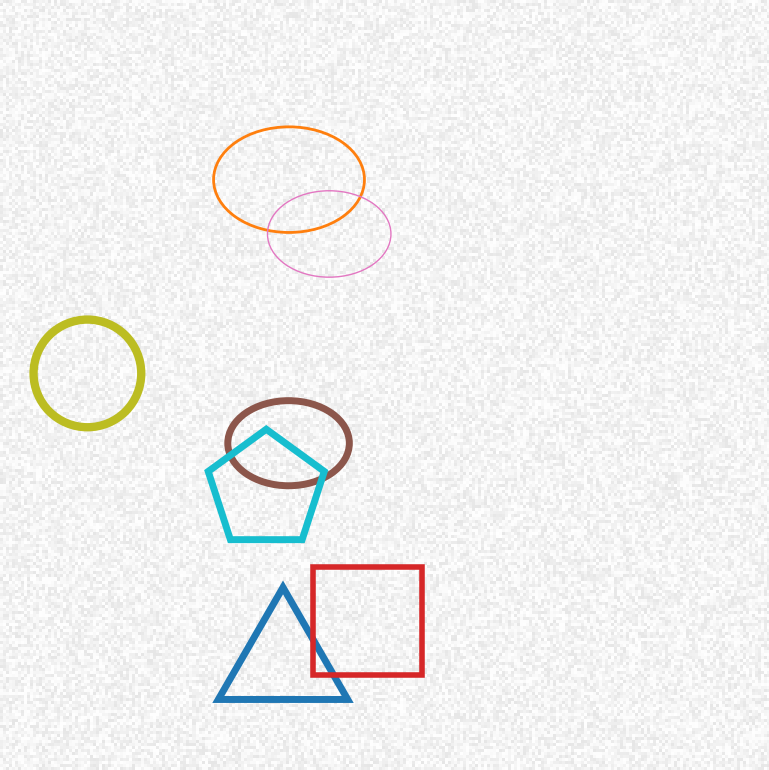[{"shape": "triangle", "thickness": 2.5, "radius": 0.49, "center": [0.368, 0.14]}, {"shape": "oval", "thickness": 1, "radius": 0.49, "center": [0.375, 0.767]}, {"shape": "square", "thickness": 2, "radius": 0.35, "center": [0.478, 0.193]}, {"shape": "oval", "thickness": 2.5, "radius": 0.39, "center": [0.375, 0.424]}, {"shape": "oval", "thickness": 0.5, "radius": 0.4, "center": [0.428, 0.696]}, {"shape": "circle", "thickness": 3, "radius": 0.35, "center": [0.114, 0.515]}, {"shape": "pentagon", "thickness": 2.5, "radius": 0.4, "center": [0.346, 0.363]}]